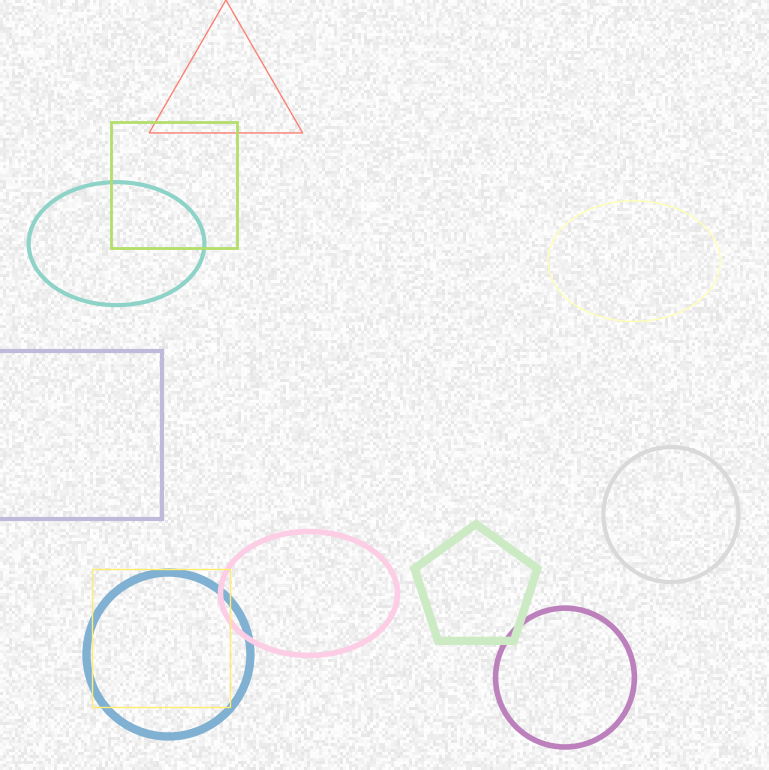[{"shape": "oval", "thickness": 1.5, "radius": 0.57, "center": [0.151, 0.684]}, {"shape": "oval", "thickness": 0.5, "radius": 0.56, "center": [0.824, 0.661]}, {"shape": "square", "thickness": 1.5, "radius": 0.54, "center": [0.102, 0.435]}, {"shape": "triangle", "thickness": 0.5, "radius": 0.58, "center": [0.293, 0.885]}, {"shape": "circle", "thickness": 3, "radius": 0.53, "center": [0.219, 0.15]}, {"shape": "square", "thickness": 1, "radius": 0.41, "center": [0.226, 0.76]}, {"shape": "oval", "thickness": 2, "radius": 0.57, "center": [0.401, 0.229]}, {"shape": "circle", "thickness": 1.5, "radius": 0.44, "center": [0.871, 0.332]}, {"shape": "circle", "thickness": 2, "radius": 0.45, "center": [0.734, 0.12]}, {"shape": "pentagon", "thickness": 3, "radius": 0.42, "center": [0.618, 0.236]}, {"shape": "square", "thickness": 0.5, "radius": 0.45, "center": [0.209, 0.171]}]